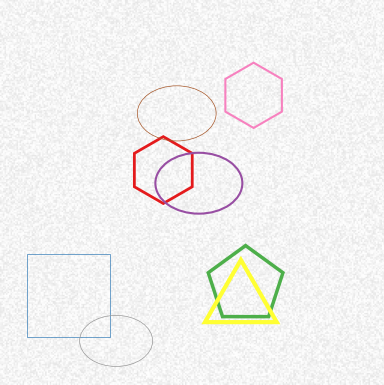[{"shape": "hexagon", "thickness": 2, "radius": 0.43, "center": [0.424, 0.558]}, {"shape": "square", "thickness": 0.5, "radius": 0.54, "center": [0.177, 0.232]}, {"shape": "pentagon", "thickness": 2.5, "radius": 0.51, "center": [0.638, 0.26]}, {"shape": "oval", "thickness": 1.5, "radius": 0.56, "center": [0.517, 0.524]}, {"shape": "triangle", "thickness": 3, "radius": 0.54, "center": [0.626, 0.217]}, {"shape": "oval", "thickness": 0.5, "radius": 0.51, "center": [0.459, 0.705]}, {"shape": "hexagon", "thickness": 1.5, "radius": 0.42, "center": [0.659, 0.752]}, {"shape": "oval", "thickness": 0.5, "radius": 0.47, "center": [0.302, 0.115]}]